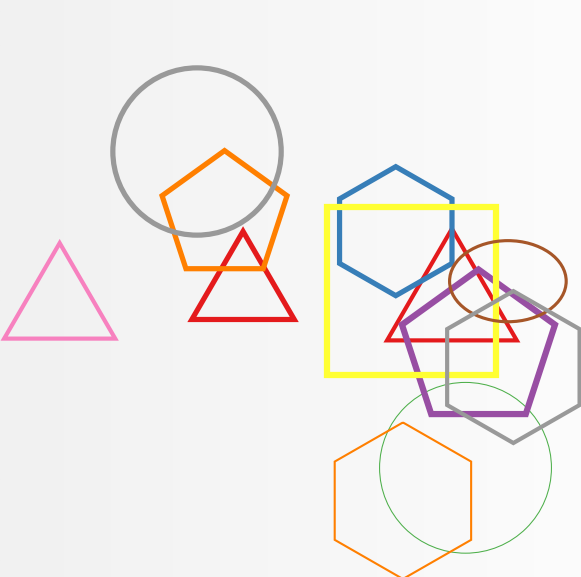[{"shape": "triangle", "thickness": 2, "radius": 0.64, "center": [0.777, 0.474]}, {"shape": "triangle", "thickness": 2.5, "radius": 0.51, "center": [0.418, 0.497]}, {"shape": "hexagon", "thickness": 2.5, "radius": 0.56, "center": [0.681, 0.599]}, {"shape": "circle", "thickness": 0.5, "radius": 0.74, "center": [0.801, 0.189]}, {"shape": "pentagon", "thickness": 3, "radius": 0.69, "center": [0.823, 0.394]}, {"shape": "hexagon", "thickness": 1, "radius": 0.68, "center": [0.693, 0.132]}, {"shape": "pentagon", "thickness": 2.5, "radius": 0.57, "center": [0.386, 0.625]}, {"shape": "square", "thickness": 3, "radius": 0.73, "center": [0.708, 0.495]}, {"shape": "oval", "thickness": 1.5, "radius": 0.5, "center": [0.874, 0.512]}, {"shape": "triangle", "thickness": 2, "radius": 0.55, "center": [0.103, 0.468]}, {"shape": "circle", "thickness": 2.5, "radius": 0.72, "center": [0.339, 0.737]}, {"shape": "hexagon", "thickness": 2, "radius": 0.66, "center": [0.883, 0.364]}]